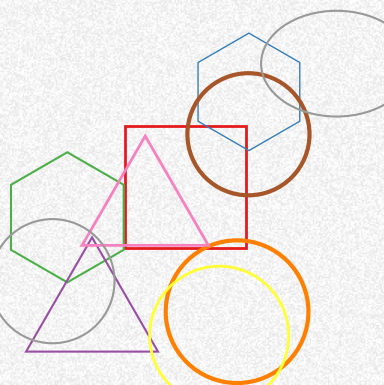[{"shape": "square", "thickness": 2, "radius": 0.79, "center": [0.482, 0.514]}, {"shape": "hexagon", "thickness": 1, "radius": 0.76, "center": [0.647, 0.761]}, {"shape": "hexagon", "thickness": 1.5, "radius": 0.84, "center": [0.175, 0.436]}, {"shape": "triangle", "thickness": 1.5, "radius": 0.99, "center": [0.239, 0.186]}, {"shape": "circle", "thickness": 3, "radius": 0.93, "center": [0.616, 0.19]}, {"shape": "circle", "thickness": 2, "radius": 0.9, "center": [0.569, 0.128]}, {"shape": "circle", "thickness": 3, "radius": 0.79, "center": [0.645, 0.651]}, {"shape": "triangle", "thickness": 2, "radius": 0.95, "center": [0.377, 0.457]}, {"shape": "oval", "thickness": 1.5, "radius": 0.98, "center": [0.874, 0.835]}, {"shape": "circle", "thickness": 1.5, "radius": 0.81, "center": [0.136, 0.27]}]